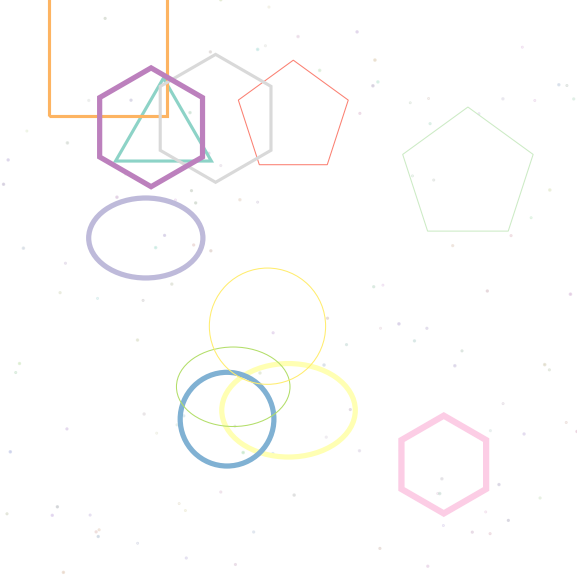[{"shape": "triangle", "thickness": 1.5, "radius": 0.48, "center": [0.283, 0.768]}, {"shape": "oval", "thickness": 2.5, "radius": 0.58, "center": [0.5, 0.289]}, {"shape": "oval", "thickness": 2.5, "radius": 0.49, "center": [0.252, 0.587]}, {"shape": "pentagon", "thickness": 0.5, "radius": 0.5, "center": [0.508, 0.795]}, {"shape": "circle", "thickness": 2.5, "radius": 0.41, "center": [0.393, 0.273]}, {"shape": "square", "thickness": 1.5, "radius": 0.51, "center": [0.187, 0.9]}, {"shape": "oval", "thickness": 0.5, "radius": 0.49, "center": [0.404, 0.329]}, {"shape": "hexagon", "thickness": 3, "radius": 0.42, "center": [0.768, 0.195]}, {"shape": "hexagon", "thickness": 1.5, "radius": 0.55, "center": [0.373, 0.794]}, {"shape": "hexagon", "thickness": 2.5, "radius": 0.51, "center": [0.262, 0.779]}, {"shape": "pentagon", "thickness": 0.5, "radius": 0.59, "center": [0.81, 0.695]}, {"shape": "circle", "thickness": 0.5, "radius": 0.5, "center": [0.463, 0.434]}]